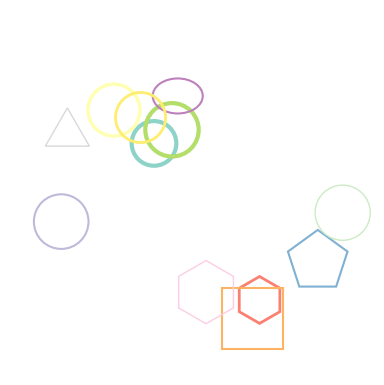[{"shape": "circle", "thickness": 3, "radius": 0.29, "center": [0.4, 0.628]}, {"shape": "circle", "thickness": 2.5, "radius": 0.34, "center": [0.296, 0.714]}, {"shape": "circle", "thickness": 1.5, "radius": 0.35, "center": [0.159, 0.424]}, {"shape": "hexagon", "thickness": 2, "radius": 0.3, "center": [0.674, 0.221]}, {"shape": "pentagon", "thickness": 1.5, "radius": 0.41, "center": [0.825, 0.321]}, {"shape": "square", "thickness": 1.5, "radius": 0.4, "center": [0.655, 0.173]}, {"shape": "circle", "thickness": 3, "radius": 0.35, "center": [0.447, 0.663]}, {"shape": "hexagon", "thickness": 1, "radius": 0.41, "center": [0.535, 0.241]}, {"shape": "triangle", "thickness": 1, "radius": 0.33, "center": [0.175, 0.653]}, {"shape": "oval", "thickness": 1.5, "radius": 0.32, "center": [0.462, 0.751]}, {"shape": "circle", "thickness": 1, "radius": 0.36, "center": [0.89, 0.447]}, {"shape": "circle", "thickness": 2, "radius": 0.33, "center": [0.365, 0.695]}]